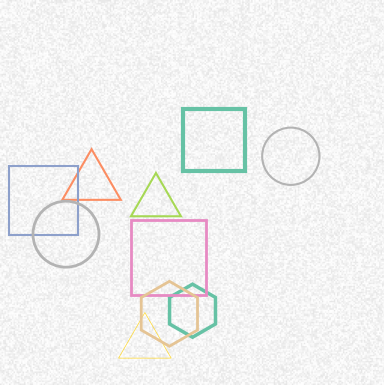[{"shape": "hexagon", "thickness": 2.5, "radius": 0.34, "center": [0.5, 0.193]}, {"shape": "square", "thickness": 3, "radius": 0.4, "center": [0.556, 0.637]}, {"shape": "triangle", "thickness": 1.5, "radius": 0.44, "center": [0.238, 0.525]}, {"shape": "square", "thickness": 1.5, "radius": 0.45, "center": [0.113, 0.479]}, {"shape": "square", "thickness": 2, "radius": 0.49, "center": [0.438, 0.331]}, {"shape": "triangle", "thickness": 1.5, "radius": 0.38, "center": [0.405, 0.476]}, {"shape": "triangle", "thickness": 0.5, "radius": 0.39, "center": [0.376, 0.109]}, {"shape": "hexagon", "thickness": 2, "radius": 0.42, "center": [0.44, 0.185]}, {"shape": "circle", "thickness": 1.5, "radius": 0.37, "center": [0.755, 0.594]}, {"shape": "circle", "thickness": 2, "radius": 0.43, "center": [0.171, 0.392]}]